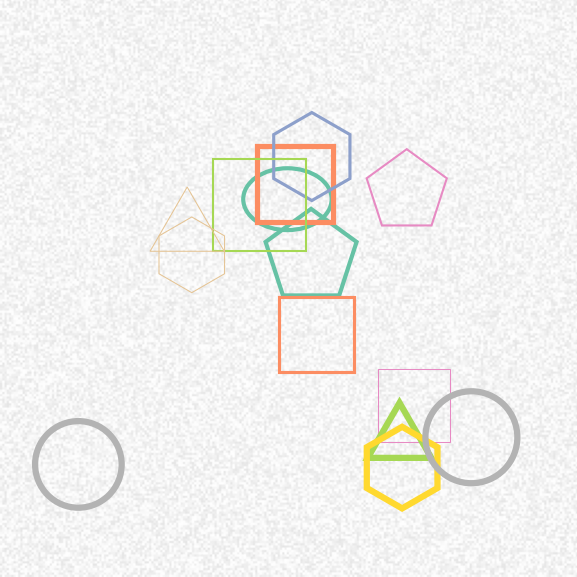[{"shape": "pentagon", "thickness": 2, "radius": 0.41, "center": [0.539, 0.555]}, {"shape": "oval", "thickness": 2, "radius": 0.38, "center": [0.498, 0.654]}, {"shape": "square", "thickness": 1.5, "radius": 0.32, "center": [0.548, 0.42]}, {"shape": "square", "thickness": 2.5, "radius": 0.33, "center": [0.511, 0.681]}, {"shape": "hexagon", "thickness": 1.5, "radius": 0.38, "center": [0.54, 0.728]}, {"shape": "pentagon", "thickness": 1, "radius": 0.37, "center": [0.704, 0.668]}, {"shape": "square", "thickness": 0.5, "radius": 0.31, "center": [0.717, 0.297]}, {"shape": "square", "thickness": 1, "radius": 0.4, "center": [0.449, 0.644]}, {"shape": "triangle", "thickness": 3, "radius": 0.32, "center": [0.692, 0.238]}, {"shape": "hexagon", "thickness": 3, "radius": 0.35, "center": [0.696, 0.189]}, {"shape": "triangle", "thickness": 0.5, "radius": 0.37, "center": [0.324, 0.601]}, {"shape": "hexagon", "thickness": 0.5, "radius": 0.33, "center": [0.332, 0.558]}, {"shape": "circle", "thickness": 3, "radius": 0.4, "center": [0.816, 0.242]}, {"shape": "circle", "thickness": 3, "radius": 0.37, "center": [0.136, 0.195]}]